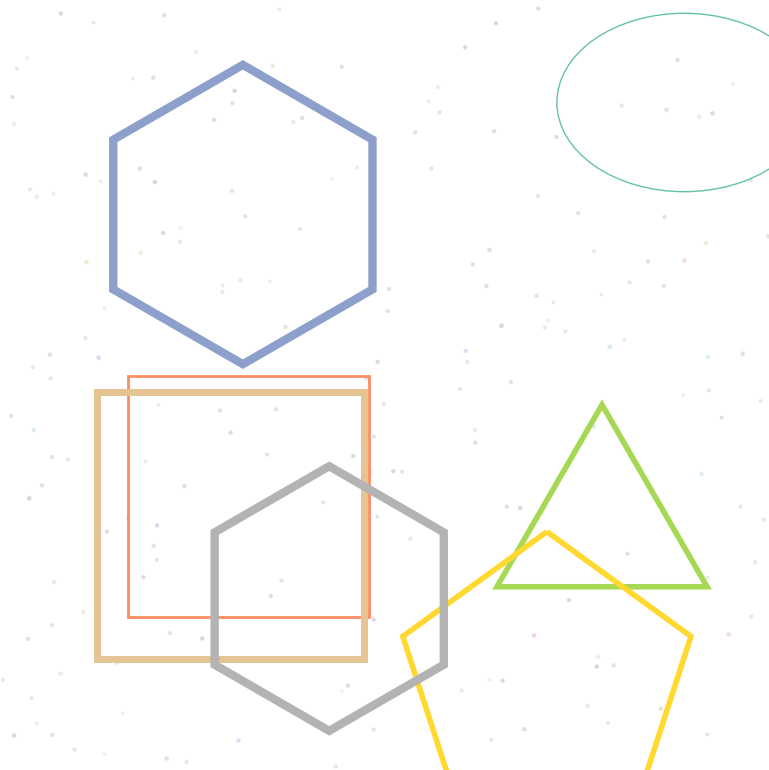[{"shape": "oval", "thickness": 0.5, "radius": 0.83, "center": [0.889, 0.867]}, {"shape": "square", "thickness": 1, "radius": 0.78, "center": [0.323, 0.355]}, {"shape": "hexagon", "thickness": 3, "radius": 0.97, "center": [0.315, 0.721]}, {"shape": "triangle", "thickness": 2, "radius": 0.79, "center": [0.782, 0.317]}, {"shape": "pentagon", "thickness": 2, "radius": 0.98, "center": [0.71, 0.113]}, {"shape": "square", "thickness": 2.5, "radius": 0.87, "center": [0.299, 0.318]}, {"shape": "hexagon", "thickness": 3, "radius": 0.86, "center": [0.428, 0.223]}]